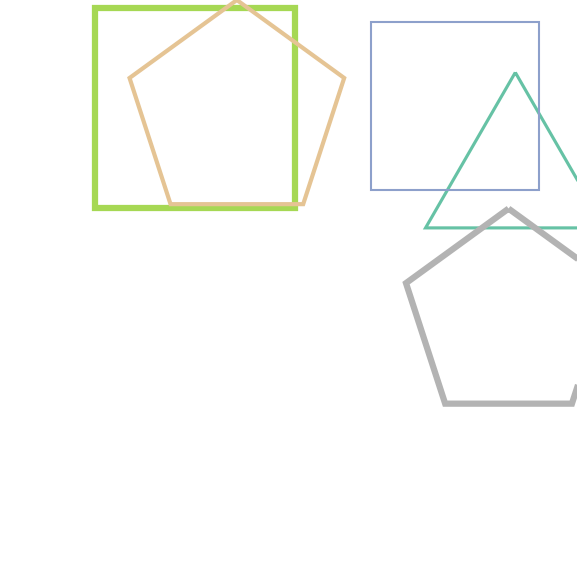[{"shape": "triangle", "thickness": 1.5, "radius": 0.9, "center": [0.892, 0.694]}, {"shape": "square", "thickness": 1, "radius": 0.73, "center": [0.788, 0.815]}, {"shape": "square", "thickness": 3, "radius": 0.87, "center": [0.338, 0.813]}, {"shape": "pentagon", "thickness": 2, "radius": 0.98, "center": [0.41, 0.804]}, {"shape": "pentagon", "thickness": 3, "radius": 0.93, "center": [0.881, 0.451]}]